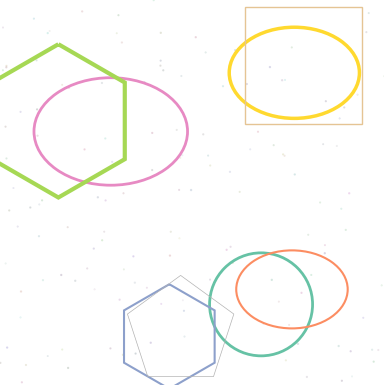[{"shape": "circle", "thickness": 2, "radius": 0.67, "center": [0.678, 0.209]}, {"shape": "oval", "thickness": 1.5, "radius": 0.72, "center": [0.758, 0.248]}, {"shape": "hexagon", "thickness": 1.5, "radius": 0.68, "center": [0.44, 0.126]}, {"shape": "oval", "thickness": 2, "radius": 1.0, "center": [0.288, 0.659]}, {"shape": "hexagon", "thickness": 3, "radius": 1.0, "center": [0.152, 0.686]}, {"shape": "oval", "thickness": 2.5, "radius": 0.85, "center": [0.764, 0.811]}, {"shape": "square", "thickness": 1, "radius": 0.76, "center": [0.788, 0.83]}, {"shape": "pentagon", "thickness": 0.5, "radius": 0.73, "center": [0.469, 0.139]}]